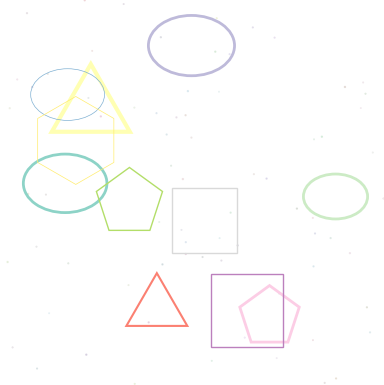[{"shape": "oval", "thickness": 2, "radius": 0.54, "center": [0.169, 0.524]}, {"shape": "triangle", "thickness": 3, "radius": 0.59, "center": [0.236, 0.716]}, {"shape": "oval", "thickness": 2, "radius": 0.56, "center": [0.497, 0.882]}, {"shape": "triangle", "thickness": 1.5, "radius": 0.46, "center": [0.407, 0.199]}, {"shape": "oval", "thickness": 0.5, "radius": 0.48, "center": [0.176, 0.754]}, {"shape": "pentagon", "thickness": 1, "radius": 0.45, "center": [0.336, 0.475]}, {"shape": "pentagon", "thickness": 2, "radius": 0.41, "center": [0.7, 0.177]}, {"shape": "square", "thickness": 1, "radius": 0.42, "center": [0.532, 0.427]}, {"shape": "square", "thickness": 1, "radius": 0.47, "center": [0.642, 0.194]}, {"shape": "oval", "thickness": 2, "radius": 0.42, "center": [0.871, 0.49]}, {"shape": "hexagon", "thickness": 0.5, "radius": 0.57, "center": [0.197, 0.635]}]